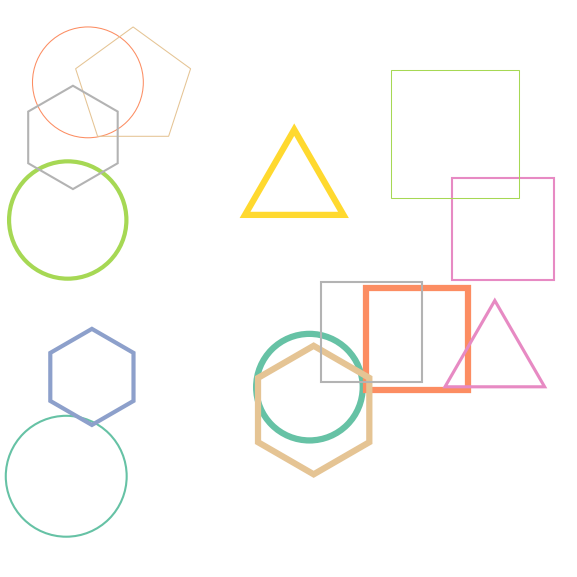[{"shape": "circle", "thickness": 3, "radius": 0.46, "center": [0.536, 0.329]}, {"shape": "circle", "thickness": 1, "radius": 0.52, "center": [0.115, 0.174]}, {"shape": "square", "thickness": 3, "radius": 0.44, "center": [0.723, 0.412]}, {"shape": "circle", "thickness": 0.5, "radius": 0.48, "center": [0.152, 0.857]}, {"shape": "hexagon", "thickness": 2, "radius": 0.42, "center": [0.159, 0.346]}, {"shape": "square", "thickness": 1, "radius": 0.44, "center": [0.87, 0.603]}, {"shape": "triangle", "thickness": 1.5, "radius": 0.5, "center": [0.857, 0.379]}, {"shape": "square", "thickness": 0.5, "radius": 0.56, "center": [0.787, 0.768]}, {"shape": "circle", "thickness": 2, "radius": 0.51, "center": [0.117, 0.618]}, {"shape": "triangle", "thickness": 3, "radius": 0.49, "center": [0.509, 0.676]}, {"shape": "hexagon", "thickness": 3, "radius": 0.56, "center": [0.543, 0.289]}, {"shape": "pentagon", "thickness": 0.5, "radius": 0.52, "center": [0.23, 0.848]}, {"shape": "square", "thickness": 1, "radius": 0.44, "center": [0.643, 0.424]}, {"shape": "hexagon", "thickness": 1, "radius": 0.45, "center": [0.126, 0.761]}]